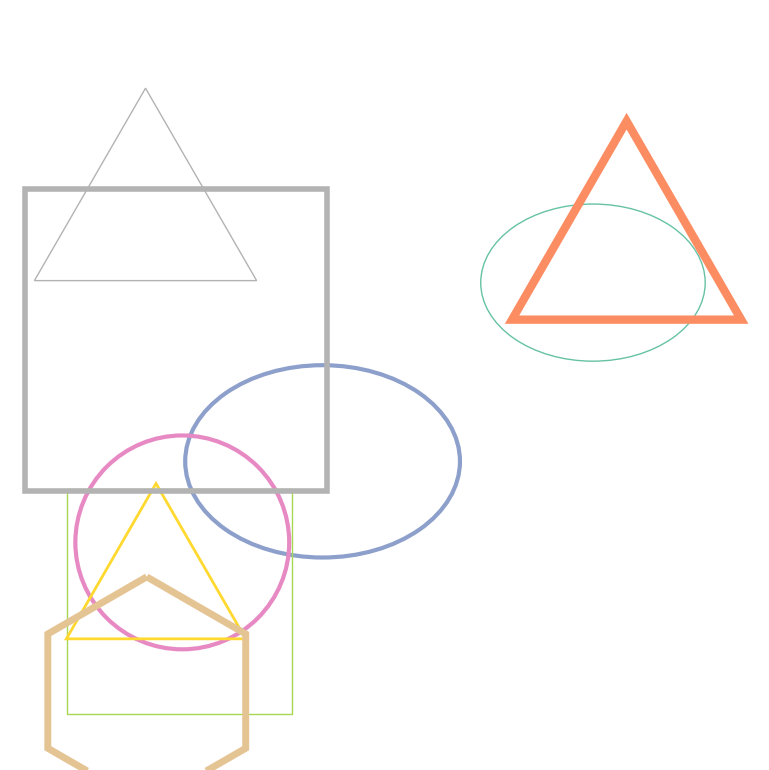[{"shape": "oval", "thickness": 0.5, "radius": 0.73, "center": [0.77, 0.633]}, {"shape": "triangle", "thickness": 3, "radius": 0.86, "center": [0.814, 0.671]}, {"shape": "oval", "thickness": 1.5, "radius": 0.89, "center": [0.419, 0.401]}, {"shape": "circle", "thickness": 1.5, "radius": 0.69, "center": [0.237, 0.296]}, {"shape": "square", "thickness": 0.5, "radius": 0.73, "center": [0.233, 0.219]}, {"shape": "triangle", "thickness": 1, "radius": 0.67, "center": [0.203, 0.238]}, {"shape": "hexagon", "thickness": 2.5, "radius": 0.74, "center": [0.191, 0.102]}, {"shape": "triangle", "thickness": 0.5, "radius": 0.83, "center": [0.189, 0.719]}, {"shape": "square", "thickness": 2, "radius": 0.98, "center": [0.228, 0.558]}]